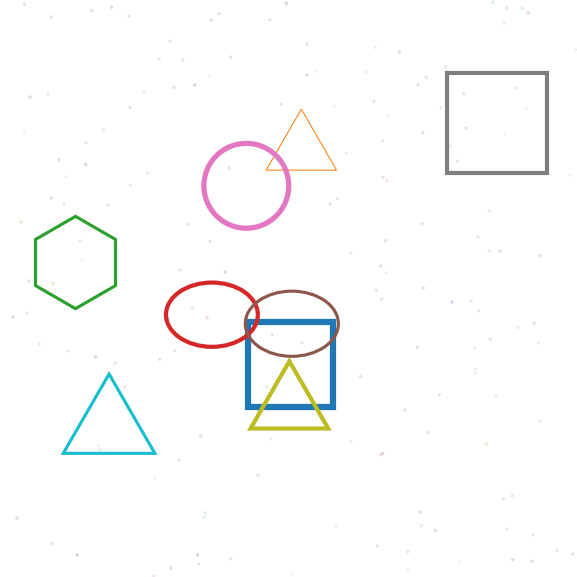[{"shape": "square", "thickness": 3, "radius": 0.37, "center": [0.503, 0.368]}, {"shape": "triangle", "thickness": 0.5, "radius": 0.35, "center": [0.522, 0.74]}, {"shape": "hexagon", "thickness": 1.5, "radius": 0.4, "center": [0.131, 0.545]}, {"shape": "oval", "thickness": 2, "radius": 0.4, "center": [0.367, 0.454]}, {"shape": "oval", "thickness": 1.5, "radius": 0.4, "center": [0.505, 0.439]}, {"shape": "circle", "thickness": 2.5, "radius": 0.37, "center": [0.427, 0.677]}, {"shape": "square", "thickness": 2, "radius": 0.43, "center": [0.861, 0.787]}, {"shape": "triangle", "thickness": 2, "radius": 0.39, "center": [0.501, 0.296]}, {"shape": "triangle", "thickness": 1.5, "radius": 0.46, "center": [0.189, 0.26]}]